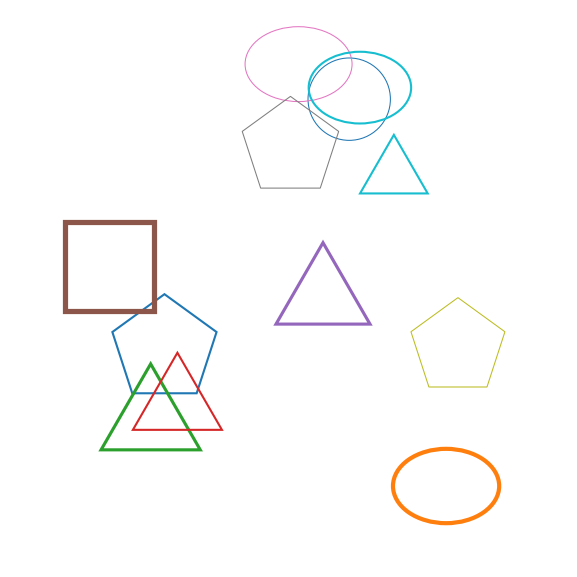[{"shape": "pentagon", "thickness": 1, "radius": 0.47, "center": [0.285, 0.395]}, {"shape": "circle", "thickness": 0.5, "radius": 0.36, "center": [0.605, 0.827]}, {"shape": "oval", "thickness": 2, "radius": 0.46, "center": [0.772, 0.158]}, {"shape": "triangle", "thickness": 1.5, "radius": 0.5, "center": [0.261, 0.27]}, {"shape": "triangle", "thickness": 1, "radius": 0.45, "center": [0.307, 0.299]}, {"shape": "triangle", "thickness": 1.5, "radius": 0.47, "center": [0.559, 0.485]}, {"shape": "square", "thickness": 2.5, "radius": 0.38, "center": [0.19, 0.538]}, {"shape": "oval", "thickness": 0.5, "radius": 0.46, "center": [0.517, 0.888]}, {"shape": "pentagon", "thickness": 0.5, "radius": 0.44, "center": [0.503, 0.744]}, {"shape": "pentagon", "thickness": 0.5, "radius": 0.43, "center": [0.793, 0.398]}, {"shape": "oval", "thickness": 1, "radius": 0.44, "center": [0.623, 0.847]}, {"shape": "triangle", "thickness": 1, "radius": 0.34, "center": [0.682, 0.698]}]